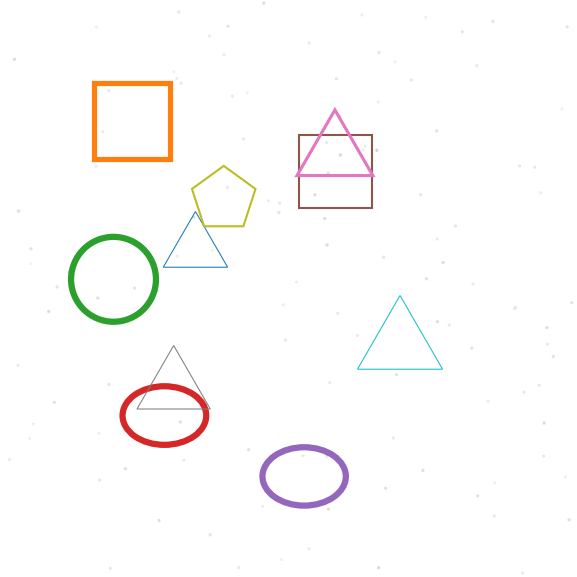[{"shape": "triangle", "thickness": 0.5, "radius": 0.32, "center": [0.338, 0.569]}, {"shape": "square", "thickness": 2.5, "radius": 0.33, "center": [0.228, 0.789]}, {"shape": "circle", "thickness": 3, "radius": 0.37, "center": [0.197, 0.515]}, {"shape": "oval", "thickness": 3, "radius": 0.36, "center": [0.285, 0.28]}, {"shape": "oval", "thickness": 3, "radius": 0.36, "center": [0.527, 0.174]}, {"shape": "square", "thickness": 1, "radius": 0.31, "center": [0.581, 0.702]}, {"shape": "triangle", "thickness": 1.5, "radius": 0.38, "center": [0.58, 0.733]}, {"shape": "triangle", "thickness": 0.5, "radius": 0.37, "center": [0.301, 0.328]}, {"shape": "pentagon", "thickness": 1, "radius": 0.29, "center": [0.387, 0.654]}, {"shape": "triangle", "thickness": 0.5, "radius": 0.43, "center": [0.693, 0.402]}]